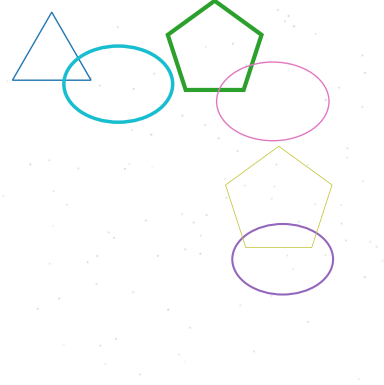[{"shape": "triangle", "thickness": 1, "radius": 0.59, "center": [0.134, 0.851]}, {"shape": "pentagon", "thickness": 3, "radius": 0.64, "center": [0.558, 0.87]}, {"shape": "oval", "thickness": 1.5, "radius": 0.65, "center": [0.734, 0.327]}, {"shape": "oval", "thickness": 1, "radius": 0.73, "center": [0.709, 0.737]}, {"shape": "pentagon", "thickness": 0.5, "radius": 0.73, "center": [0.724, 0.475]}, {"shape": "oval", "thickness": 2.5, "radius": 0.71, "center": [0.307, 0.782]}]